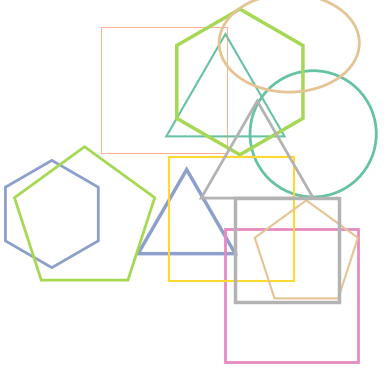[{"shape": "circle", "thickness": 2, "radius": 0.82, "center": [0.813, 0.652]}, {"shape": "triangle", "thickness": 1.5, "radius": 0.89, "center": [0.585, 0.734]}, {"shape": "square", "thickness": 0.5, "radius": 0.82, "center": [0.427, 0.765]}, {"shape": "triangle", "thickness": 2.5, "radius": 0.73, "center": [0.485, 0.414]}, {"shape": "hexagon", "thickness": 2, "radius": 0.7, "center": [0.135, 0.444]}, {"shape": "square", "thickness": 2, "radius": 0.86, "center": [0.757, 0.233]}, {"shape": "pentagon", "thickness": 2, "radius": 0.96, "center": [0.22, 0.427]}, {"shape": "hexagon", "thickness": 2.5, "radius": 0.95, "center": [0.623, 0.787]}, {"shape": "square", "thickness": 1.5, "radius": 0.81, "center": [0.601, 0.432]}, {"shape": "pentagon", "thickness": 1.5, "radius": 0.7, "center": [0.796, 0.339]}, {"shape": "oval", "thickness": 2, "radius": 0.91, "center": [0.751, 0.888]}, {"shape": "triangle", "thickness": 2, "radius": 0.84, "center": [0.668, 0.57]}, {"shape": "square", "thickness": 2.5, "radius": 0.67, "center": [0.745, 0.35]}]